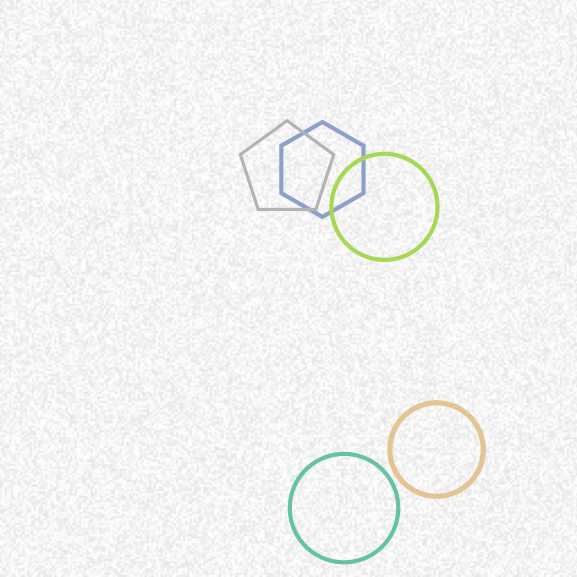[{"shape": "circle", "thickness": 2, "radius": 0.47, "center": [0.596, 0.119]}, {"shape": "hexagon", "thickness": 2, "radius": 0.41, "center": [0.558, 0.706]}, {"shape": "circle", "thickness": 2, "radius": 0.46, "center": [0.666, 0.641]}, {"shape": "circle", "thickness": 2.5, "radius": 0.4, "center": [0.756, 0.221]}, {"shape": "pentagon", "thickness": 1.5, "radius": 0.42, "center": [0.497, 0.705]}]